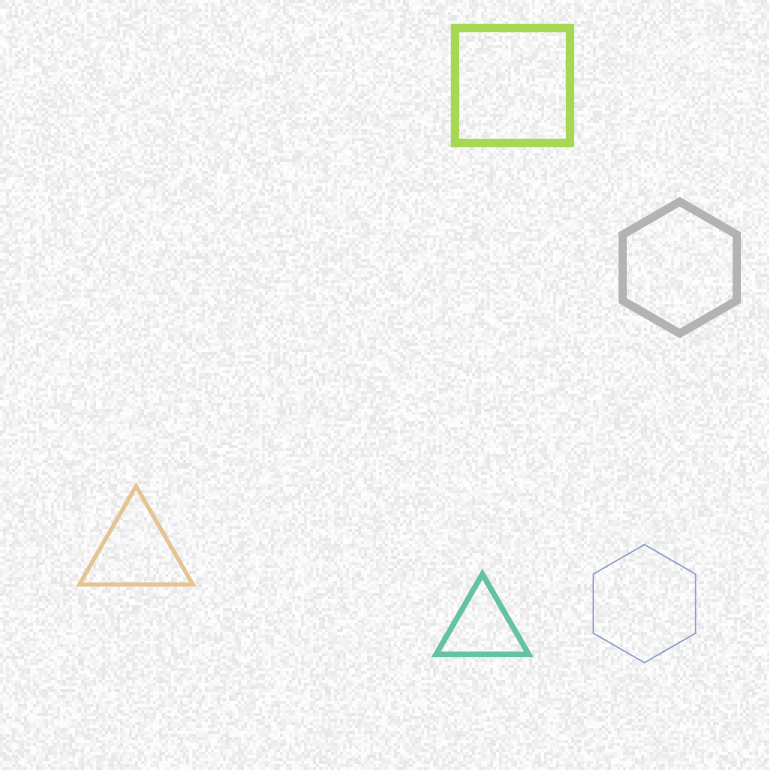[{"shape": "triangle", "thickness": 2, "radius": 0.35, "center": [0.626, 0.185]}, {"shape": "hexagon", "thickness": 0.5, "radius": 0.38, "center": [0.837, 0.216]}, {"shape": "square", "thickness": 3, "radius": 0.37, "center": [0.666, 0.889]}, {"shape": "triangle", "thickness": 1.5, "radius": 0.43, "center": [0.177, 0.283]}, {"shape": "hexagon", "thickness": 3, "radius": 0.43, "center": [0.883, 0.652]}]